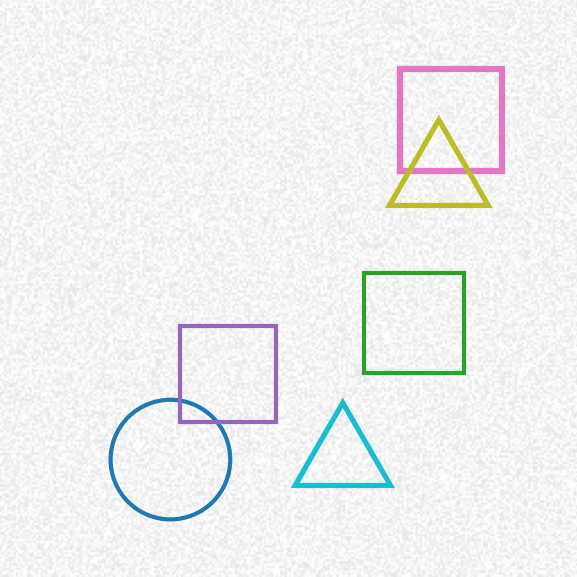[{"shape": "circle", "thickness": 2, "radius": 0.52, "center": [0.295, 0.203]}, {"shape": "square", "thickness": 2, "radius": 0.43, "center": [0.717, 0.439]}, {"shape": "square", "thickness": 2, "radius": 0.41, "center": [0.395, 0.352]}, {"shape": "square", "thickness": 3, "radius": 0.44, "center": [0.781, 0.792]}, {"shape": "triangle", "thickness": 2.5, "radius": 0.49, "center": [0.76, 0.693]}, {"shape": "triangle", "thickness": 2.5, "radius": 0.48, "center": [0.594, 0.206]}]